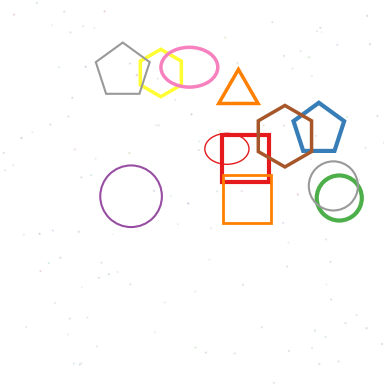[{"shape": "oval", "thickness": 1, "radius": 0.29, "center": [0.589, 0.613]}, {"shape": "square", "thickness": 3, "radius": 0.3, "center": [0.639, 0.589]}, {"shape": "pentagon", "thickness": 3, "radius": 0.35, "center": [0.828, 0.664]}, {"shape": "circle", "thickness": 3, "radius": 0.29, "center": [0.881, 0.486]}, {"shape": "circle", "thickness": 1.5, "radius": 0.4, "center": [0.34, 0.49]}, {"shape": "triangle", "thickness": 2.5, "radius": 0.29, "center": [0.619, 0.761]}, {"shape": "square", "thickness": 2, "radius": 0.31, "center": [0.642, 0.484]}, {"shape": "hexagon", "thickness": 2.5, "radius": 0.31, "center": [0.418, 0.81]}, {"shape": "hexagon", "thickness": 2.5, "radius": 0.4, "center": [0.74, 0.646]}, {"shape": "oval", "thickness": 2.5, "radius": 0.37, "center": [0.492, 0.825]}, {"shape": "pentagon", "thickness": 1.5, "radius": 0.37, "center": [0.319, 0.816]}, {"shape": "circle", "thickness": 1.5, "radius": 0.32, "center": [0.866, 0.517]}]